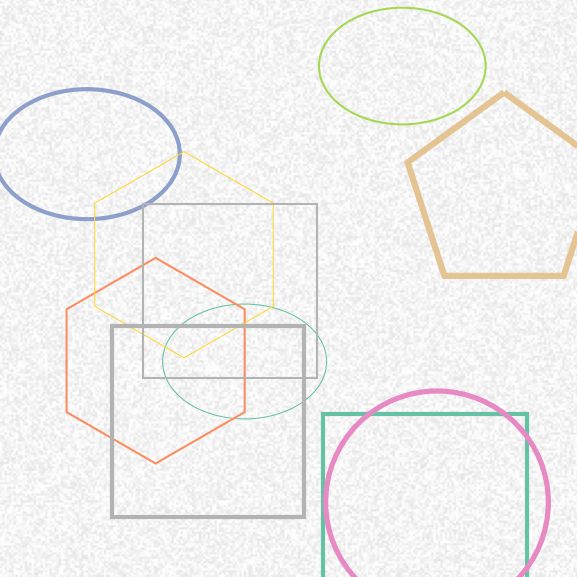[{"shape": "oval", "thickness": 0.5, "radius": 0.71, "center": [0.424, 0.373]}, {"shape": "square", "thickness": 2, "radius": 0.88, "center": [0.736, 0.105]}, {"shape": "hexagon", "thickness": 1, "radius": 0.89, "center": [0.269, 0.375]}, {"shape": "oval", "thickness": 2, "radius": 0.8, "center": [0.151, 0.732]}, {"shape": "circle", "thickness": 2.5, "radius": 0.96, "center": [0.757, 0.129]}, {"shape": "oval", "thickness": 1, "radius": 0.72, "center": [0.697, 0.885]}, {"shape": "hexagon", "thickness": 0.5, "radius": 0.89, "center": [0.319, 0.558]}, {"shape": "pentagon", "thickness": 3, "radius": 0.88, "center": [0.873, 0.664]}, {"shape": "square", "thickness": 2, "radius": 0.83, "center": [0.36, 0.27]}, {"shape": "square", "thickness": 1, "radius": 0.75, "center": [0.398, 0.495]}]